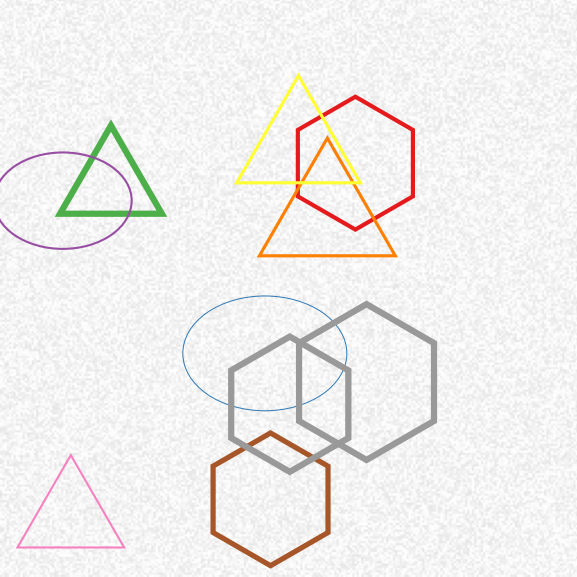[{"shape": "hexagon", "thickness": 2, "radius": 0.58, "center": [0.615, 0.717]}, {"shape": "oval", "thickness": 0.5, "radius": 0.71, "center": [0.459, 0.387]}, {"shape": "triangle", "thickness": 3, "radius": 0.51, "center": [0.192, 0.68]}, {"shape": "oval", "thickness": 1, "radius": 0.6, "center": [0.109, 0.652]}, {"shape": "triangle", "thickness": 1.5, "radius": 0.68, "center": [0.567, 0.624]}, {"shape": "triangle", "thickness": 1.5, "radius": 0.62, "center": [0.517, 0.744]}, {"shape": "hexagon", "thickness": 2.5, "radius": 0.57, "center": [0.468, 0.134]}, {"shape": "triangle", "thickness": 1, "radius": 0.53, "center": [0.123, 0.104]}, {"shape": "hexagon", "thickness": 3, "radius": 0.59, "center": [0.502, 0.299]}, {"shape": "hexagon", "thickness": 3, "radius": 0.67, "center": [0.635, 0.338]}]